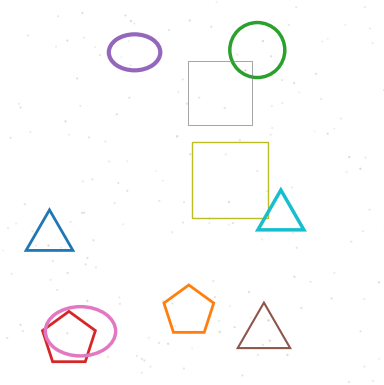[{"shape": "triangle", "thickness": 2, "radius": 0.35, "center": [0.129, 0.385]}, {"shape": "pentagon", "thickness": 2, "radius": 0.34, "center": [0.49, 0.192]}, {"shape": "circle", "thickness": 2.5, "radius": 0.36, "center": [0.668, 0.87]}, {"shape": "pentagon", "thickness": 2, "radius": 0.36, "center": [0.179, 0.119]}, {"shape": "oval", "thickness": 3, "radius": 0.33, "center": [0.349, 0.864]}, {"shape": "triangle", "thickness": 1.5, "radius": 0.39, "center": [0.686, 0.135]}, {"shape": "oval", "thickness": 2.5, "radius": 0.46, "center": [0.209, 0.139]}, {"shape": "square", "thickness": 0.5, "radius": 0.41, "center": [0.571, 0.758]}, {"shape": "square", "thickness": 1, "radius": 0.5, "center": [0.597, 0.532]}, {"shape": "triangle", "thickness": 2.5, "radius": 0.34, "center": [0.73, 0.437]}]